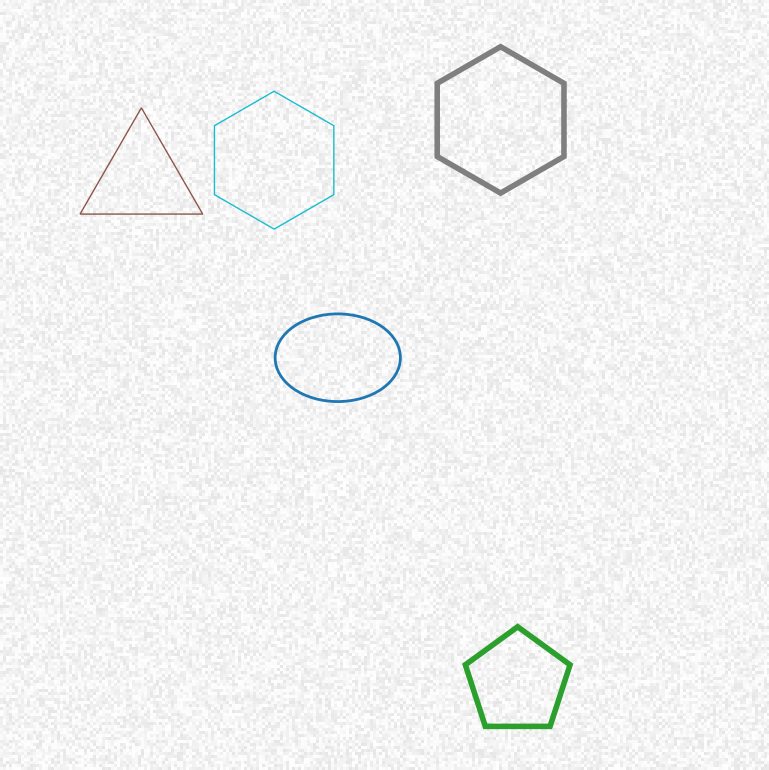[{"shape": "oval", "thickness": 1, "radius": 0.41, "center": [0.439, 0.535]}, {"shape": "pentagon", "thickness": 2, "radius": 0.36, "center": [0.672, 0.115]}, {"shape": "triangle", "thickness": 0.5, "radius": 0.46, "center": [0.184, 0.768]}, {"shape": "hexagon", "thickness": 2, "radius": 0.48, "center": [0.65, 0.844]}, {"shape": "hexagon", "thickness": 0.5, "radius": 0.45, "center": [0.356, 0.792]}]